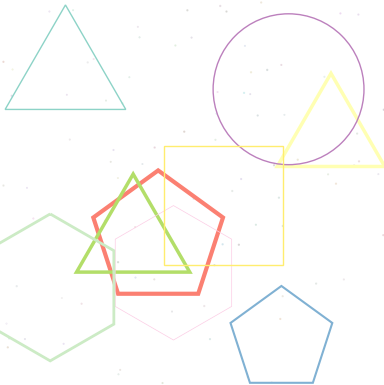[{"shape": "triangle", "thickness": 1, "radius": 0.9, "center": [0.17, 0.806]}, {"shape": "triangle", "thickness": 2.5, "radius": 0.81, "center": [0.86, 0.648]}, {"shape": "pentagon", "thickness": 3, "radius": 0.89, "center": [0.411, 0.38]}, {"shape": "pentagon", "thickness": 1.5, "radius": 0.7, "center": [0.731, 0.118]}, {"shape": "triangle", "thickness": 2.5, "radius": 0.85, "center": [0.346, 0.378]}, {"shape": "hexagon", "thickness": 0.5, "radius": 0.87, "center": [0.451, 0.291]}, {"shape": "circle", "thickness": 1, "radius": 0.98, "center": [0.749, 0.768]}, {"shape": "hexagon", "thickness": 2, "radius": 0.95, "center": [0.13, 0.253]}, {"shape": "square", "thickness": 1, "radius": 0.77, "center": [0.581, 0.467]}]